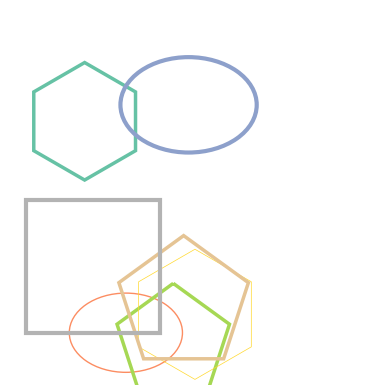[{"shape": "hexagon", "thickness": 2.5, "radius": 0.76, "center": [0.22, 0.685]}, {"shape": "oval", "thickness": 1, "radius": 0.73, "center": [0.327, 0.136]}, {"shape": "oval", "thickness": 3, "radius": 0.88, "center": [0.49, 0.728]}, {"shape": "pentagon", "thickness": 2.5, "radius": 0.77, "center": [0.45, 0.11]}, {"shape": "hexagon", "thickness": 0.5, "radius": 0.85, "center": [0.506, 0.184]}, {"shape": "pentagon", "thickness": 2.5, "radius": 0.88, "center": [0.477, 0.211]}, {"shape": "square", "thickness": 3, "radius": 0.87, "center": [0.241, 0.308]}]